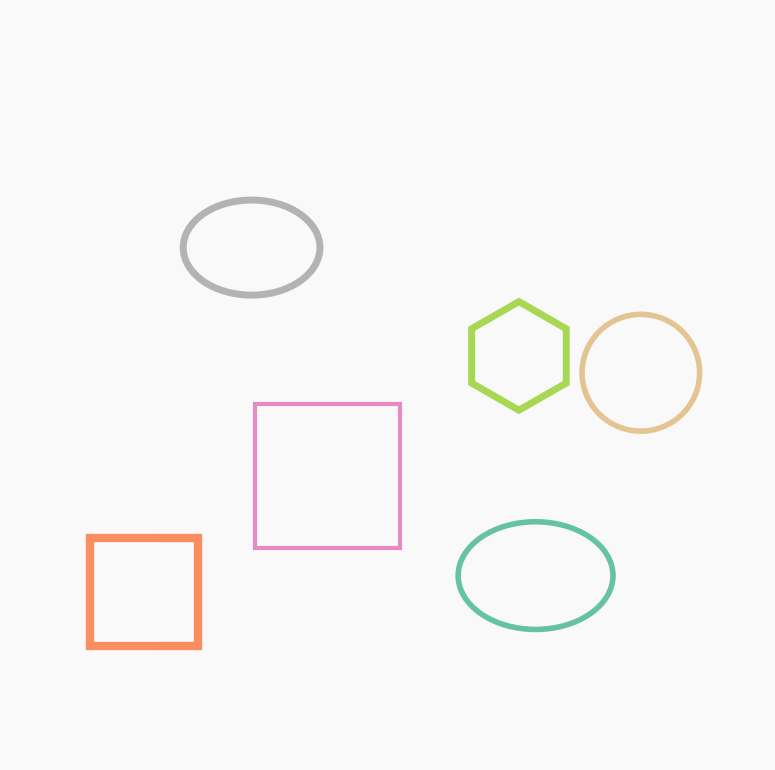[{"shape": "oval", "thickness": 2, "radius": 0.5, "center": [0.691, 0.252]}, {"shape": "square", "thickness": 3, "radius": 0.35, "center": [0.186, 0.231]}, {"shape": "square", "thickness": 1.5, "radius": 0.47, "center": [0.422, 0.382]}, {"shape": "hexagon", "thickness": 2.5, "radius": 0.35, "center": [0.67, 0.538]}, {"shape": "circle", "thickness": 2, "radius": 0.38, "center": [0.827, 0.516]}, {"shape": "oval", "thickness": 2.5, "radius": 0.44, "center": [0.325, 0.678]}]